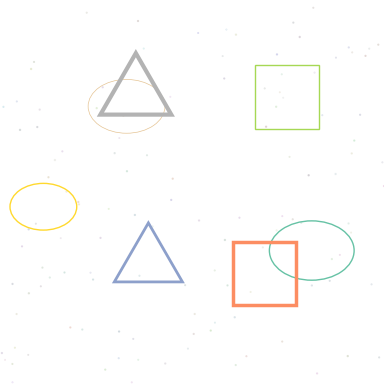[{"shape": "oval", "thickness": 1, "radius": 0.55, "center": [0.81, 0.349]}, {"shape": "square", "thickness": 2.5, "radius": 0.41, "center": [0.686, 0.29]}, {"shape": "triangle", "thickness": 2, "radius": 0.51, "center": [0.385, 0.319]}, {"shape": "square", "thickness": 1, "radius": 0.41, "center": [0.745, 0.748]}, {"shape": "oval", "thickness": 1, "radius": 0.43, "center": [0.113, 0.463]}, {"shape": "oval", "thickness": 0.5, "radius": 0.5, "center": [0.329, 0.724]}, {"shape": "triangle", "thickness": 3, "radius": 0.53, "center": [0.353, 0.755]}]